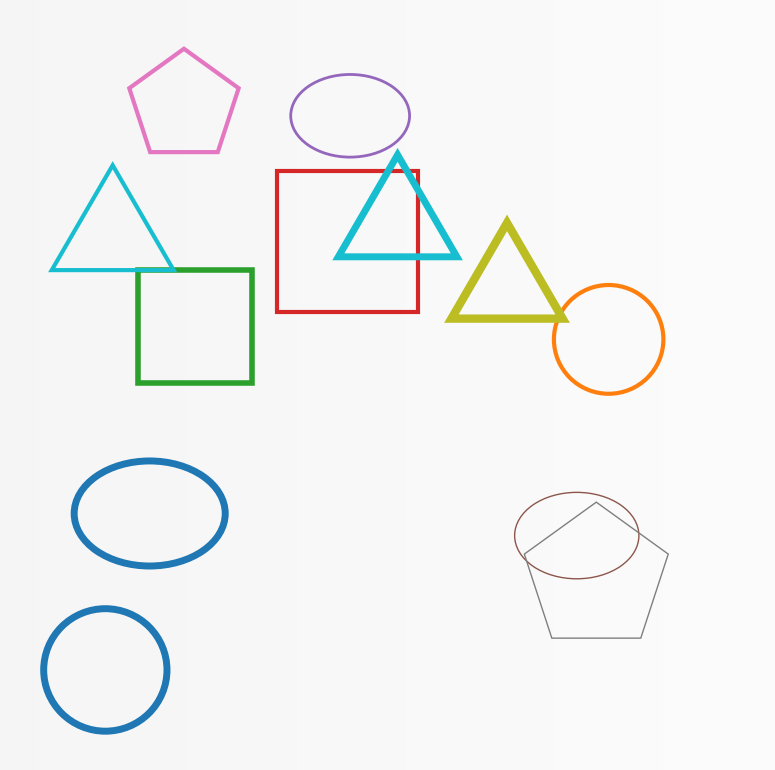[{"shape": "circle", "thickness": 2.5, "radius": 0.4, "center": [0.136, 0.13]}, {"shape": "oval", "thickness": 2.5, "radius": 0.49, "center": [0.193, 0.333]}, {"shape": "circle", "thickness": 1.5, "radius": 0.35, "center": [0.785, 0.559]}, {"shape": "square", "thickness": 2, "radius": 0.37, "center": [0.252, 0.576]}, {"shape": "square", "thickness": 1.5, "radius": 0.46, "center": [0.448, 0.686]}, {"shape": "oval", "thickness": 1, "radius": 0.38, "center": [0.452, 0.85]}, {"shape": "oval", "thickness": 0.5, "radius": 0.4, "center": [0.744, 0.304]}, {"shape": "pentagon", "thickness": 1.5, "radius": 0.37, "center": [0.237, 0.862]}, {"shape": "pentagon", "thickness": 0.5, "radius": 0.49, "center": [0.769, 0.25]}, {"shape": "triangle", "thickness": 3, "radius": 0.41, "center": [0.654, 0.628]}, {"shape": "triangle", "thickness": 2.5, "radius": 0.44, "center": [0.513, 0.711]}, {"shape": "triangle", "thickness": 1.5, "radius": 0.45, "center": [0.145, 0.695]}]